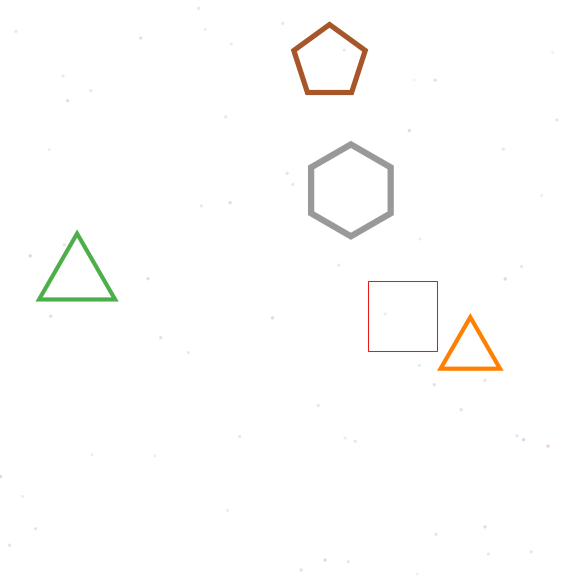[{"shape": "square", "thickness": 0.5, "radius": 0.3, "center": [0.696, 0.452]}, {"shape": "triangle", "thickness": 2, "radius": 0.38, "center": [0.133, 0.519]}, {"shape": "triangle", "thickness": 2, "radius": 0.3, "center": [0.814, 0.39]}, {"shape": "pentagon", "thickness": 2.5, "radius": 0.33, "center": [0.571, 0.892]}, {"shape": "hexagon", "thickness": 3, "radius": 0.4, "center": [0.608, 0.67]}]